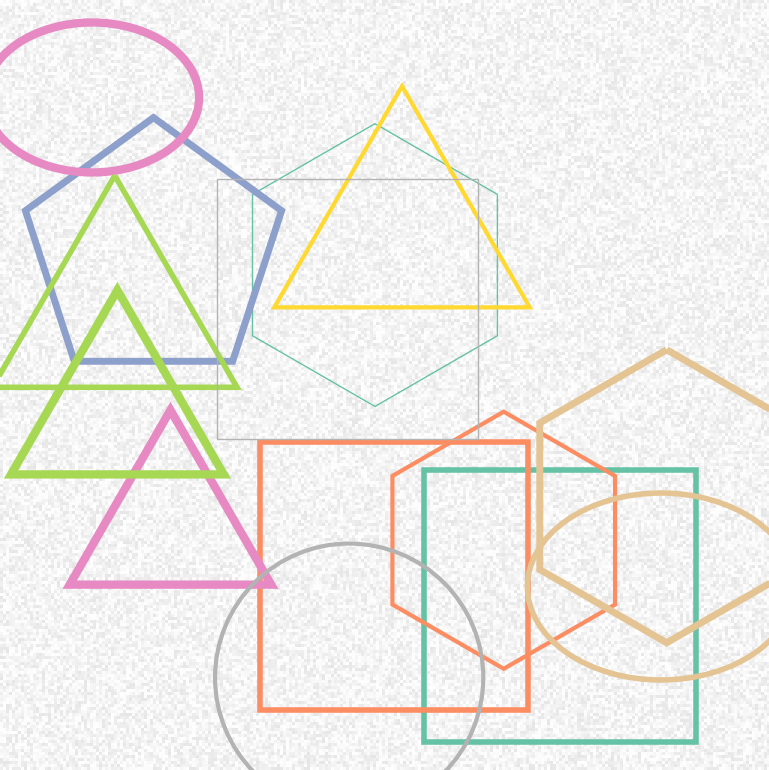[{"shape": "square", "thickness": 2, "radius": 0.88, "center": [0.727, 0.213]}, {"shape": "hexagon", "thickness": 0.5, "radius": 0.92, "center": [0.487, 0.656]}, {"shape": "hexagon", "thickness": 1.5, "radius": 0.83, "center": [0.654, 0.298]}, {"shape": "square", "thickness": 2, "radius": 0.87, "center": [0.512, 0.252]}, {"shape": "pentagon", "thickness": 2.5, "radius": 0.87, "center": [0.199, 0.672]}, {"shape": "triangle", "thickness": 3, "radius": 0.76, "center": [0.221, 0.316]}, {"shape": "oval", "thickness": 3, "radius": 0.7, "center": [0.12, 0.873]}, {"shape": "triangle", "thickness": 2, "radius": 0.92, "center": [0.149, 0.589]}, {"shape": "triangle", "thickness": 3, "radius": 0.8, "center": [0.152, 0.464]}, {"shape": "triangle", "thickness": 1.5, "radius": 0.96, "center": [0.522, 0.697]}, {"shape": "oval", "thickness": 2, "radius": 0.87, "center": [0.858, 0.238]}, {"shape": "hexagon", "thickness": 2.5, "radius": 0.95, "center": [0.866, 0.356]}, {"shape": "square", "thickness": 0.5, "radius": 0.84, "center": [0.451, 0.599]}, {"shape": "circle", "thickness": 1.5, "radius": 0.87, "center": [0.453, 0.12]}]